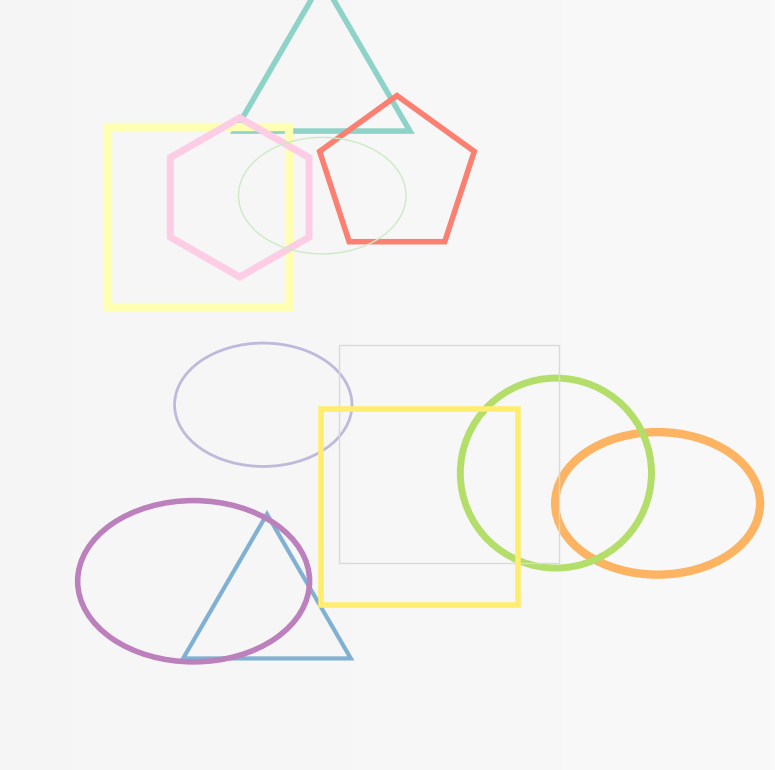[{"shape": "triangle", "thickness": 2, "radius": 0.65, "center": [0.416, 0.895]}, {"shape": "square", "thickness": 3, "radius": 0.58, "center": [0.256, 0.718]}, {"shape": "oval", "thickness": 1, "radius": 0.57, "center": [0.34, 0.474]}, {"shape": "pentagon", "thickness": 2, "radius": 0.52, "center": [0.512, 0.771]}, {"shape": "triangle", "thickness": 1.5, "radius": 0.62, "center": [0.344, 0.207]}, {"shape": "oval", "thickness": 3, "radius": 0.66, "center": [0.849, 0.346]}, {"shape": "circle", "thickness": 2.5, "radius": 0.62, "center": [0.717, 0.386]}, {"shape": "hexagon", "thickness": 2.5, "radius": 0.52, "center": [0.309, 0.744]}, {"shape": "square", "thickness": 0.5, "radius": 0.71, "center": [0.579, 0.41]}, {"shape": "oval", "thickness": 2, "radius": 0.75, "center": [0.25, 0.245]}, {"shape": "oval", "thickness": 0.5, "radius": 0.54, "center": [0.416, 0.746]}, {"shape": "square", "thickness": 2, "radius": 0.64, "center": [0.542, 0.342]}]